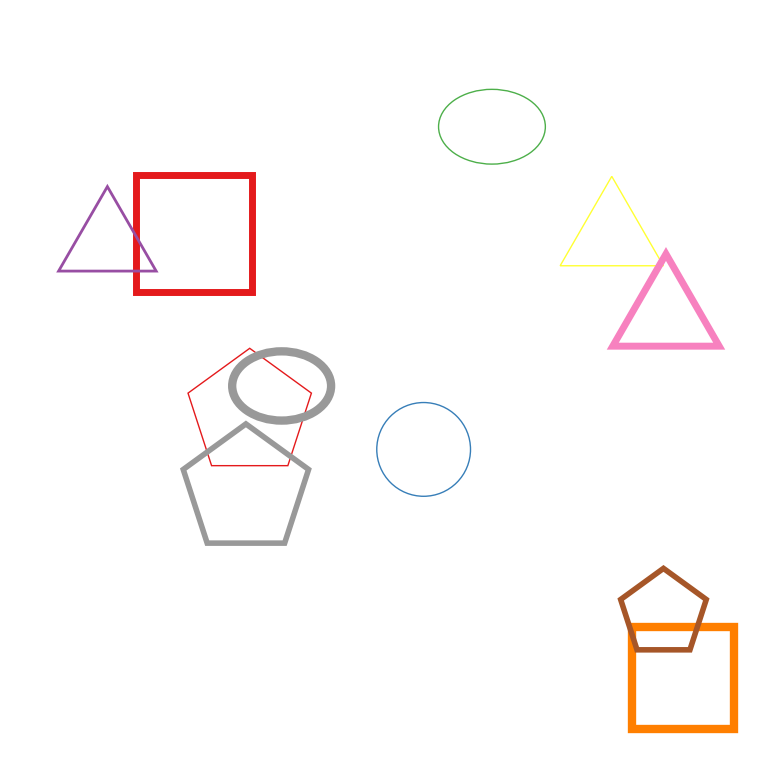[{"shape": "square", "thickness": 2.5, "radius": 0.38, "center": [0.252, 0.697]}, {"shape": "pentagon", "thickness": 0.5, "radius": 0.42, "center": [0.324, 0.463]}, {"shape": "circle", "thickness": 0.5, "radius": 0.3, "center": [0.55, 0.416]}, {"shape": "oval", "thickness": 0.5, "radius": 0.35, "center": [0.639, 0.835]}, {"shape": "triangle", "thickness": 1, "radius": 0.37, "center": [0.139, 0.685]}, {"shape": "square", "thickness": 3, "radius": 0.33, "center": [0.887, 0.12]}, {"shape": "triangle", "thickness": 0.5, "radius": 0.39, "center": [0.794, 0.694]}, {"shape": "pentagon", "thickness": 2, "radius": 0.29, "center": [0.862, 0.203]}, {"shape": "triangle", "thickness": 2.5, "radius": 0.4, "center": [0.865, 0.59]}, {"shape": "pentagon", "thickness": 2, "radius": 0.43, "center": [0.319, 0.364]}, {"shape": "oval", "thickness": 3, "radius": 0.32, "center": [0.366, 0.499]}]